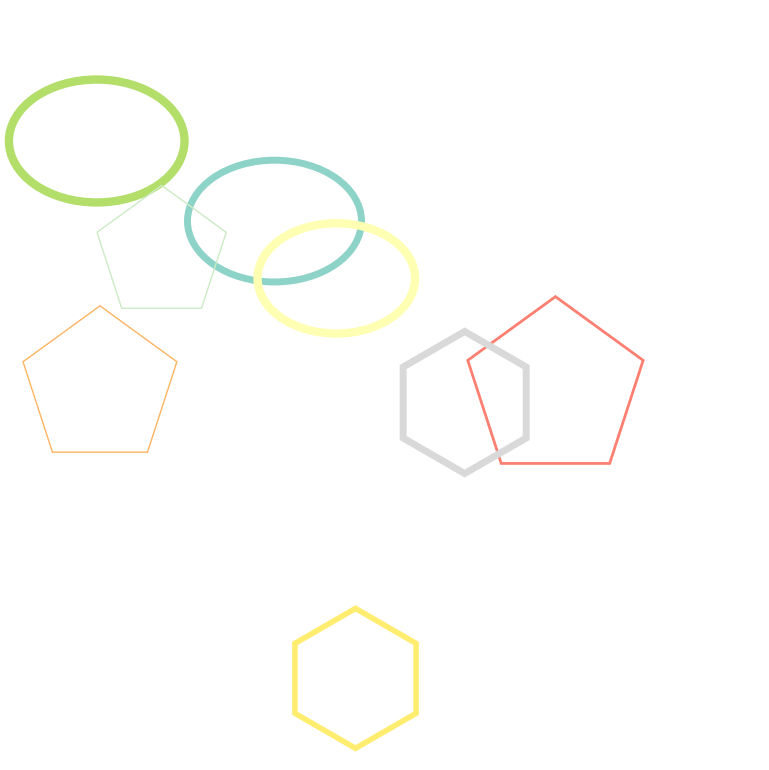[{"shape": "oval", "thickness": 2.5, "radius": 0.56, "center": [0.356, 0.713]}, {"shape": "oval", "thickness": 3, "radius": 0.51, "center": [0.437, 0.638]}, {"shape": "pentagon", "thickness": 1, "radius": 0.6, "center": [0.721, 0.495]}, {"shape": "pentagon", "thickness": 0.5, "radius": 0.53, "center": [0.13, 0.498]}, {"shape": "oval", "thickness": 3, "radius": 0.57, "center": [0.126, 0.817]}, {"shape": "hexagon", "thickness": 2.5, "radius": 0.46, "center": [0.603, 0.477]}, {"shape": "pentagon", "thickness": 0.5, "radius": 0.44, "center": [0.21, 0.671]}, {"shape": "hexagon", "thickness": 2, "radius": 0.45, "center": [0.462, 0.119]}]